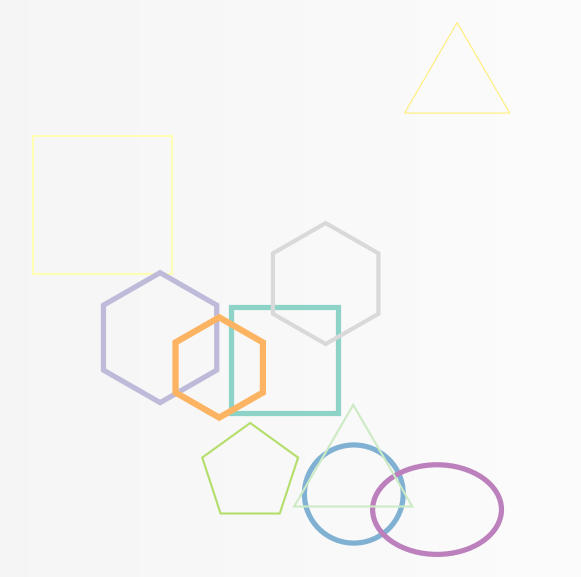[{"shape": "square", "thickness": 2.5, "radius": 0.46, "center": [0.489, 0.376]}, {"shape": "square", "thickness": 1, "radius": 0.6, "center": [0.176, 0.645]}, {"shape": "hexagon", "thickness": 2.5, "radius": 0.56, "center": [0.275, 0.414]}, {"shape": "circle", "thickness": 2.5, "radius": 0.42, "center": [0.609, 0.144]}, {"shape": "hexagon", "thickness": 3, "radius": 0.43, "center": [0.377, 0.363]}, {"shape": "pentagon", "thickness": 1, "radius": 0.43, "center": [0.43, 0.18]}, {"shape": "hexagon", "thickness": 2, "radius": 0.52, "center": [0.56, 0.508]}, {"shape": "oval", "thickness": 2.5, "radius": 0.55, "center": [0.752, 0.117]}, {"shape": "triangle", "thickness": 1, "radius": 0.59, "center": [0.608, 0.181]}, {"shape": "triangle", "thickness": 0.5, "radius": 0.52, "center": [0.786, 0.856]}]